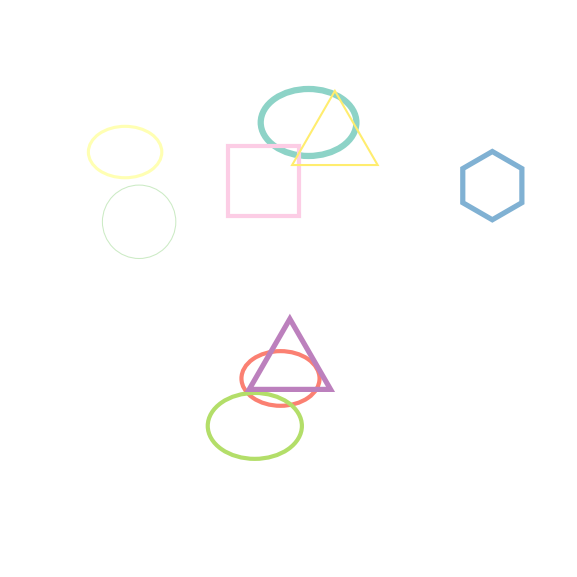[{"shape": "oval", "thickness": 3, "radius": 0.41, "center": [0.534, 0.787]}, {"shape": "oval", "thickness": 1.5, "radius": 0.32, "center": [0.217, 0.736]}, {"shape": "oval", "thickness": 2, "radius": 0.34, "center": [0.486, 0.344]}, {"shape": "hexagon", "thickness": 2.5, "radius": 0.3, "center": [0.853, 0.678]}, {"shape": "oval", "thickness": 2, "radius": 0.41, "center": [0.441, 0.262]}, {"shape": "square", "thickness": 2, "radius": 0.31, "center": [0.456, 0.686]}, {"shape": "triangle", "thickness": 2.5, "radius": 0.41, "center": [0.502, 0.366]}, {"shape": "circle", "thickness": 0.5, "radius": 0.32, "center": [0.241, 0.615]}, {"shape": "triangle", "thickness": 1, "radius": 0.43, "center": [0.58, 0.756]}]